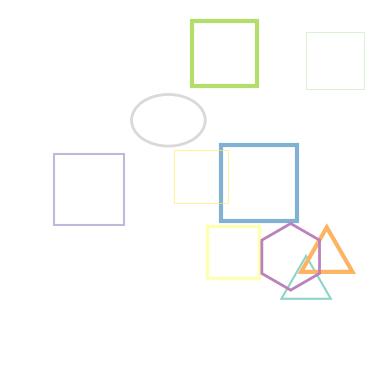[{"shape": "triangle", "thickness": 1.5, "radius": 0.37, "center": [0.795, 0.261]}, {"shape": "square", "thickness": 2.5, "radius": 0.34, "center": [0.605, 0.345]}, {"shape": "square", "thickness": 1.5, "radius": 0.46, "center": [0.231, 0.508]}, {"shape": "square", "thickness": 3, "radius": 0.5, "center": [0.672, 0.525]}, {"shape": "triangle", "thickness": 3, "radius": 0.39, "center": [0.849, 0.332]}, {"shape": "square", "thickness": 3, "radius": 0.42, "center": [0.582, 0.862]}, {"shape": "oval", "thickness": 2, "radius": 0.48, "center": [0.437, 0.688]}, {"shape": "hexagon", "thickness": 2, "radius": 0.43, "center": [0.755, 0.333]}, {"shape": "square", "thickness": 0.5, "radius": 0.37, "center": [0.871, 0.843]}, {"shape": "square", "thickness": 0.5, "radius": 0.35, "center": [0.522, 0.542]}]